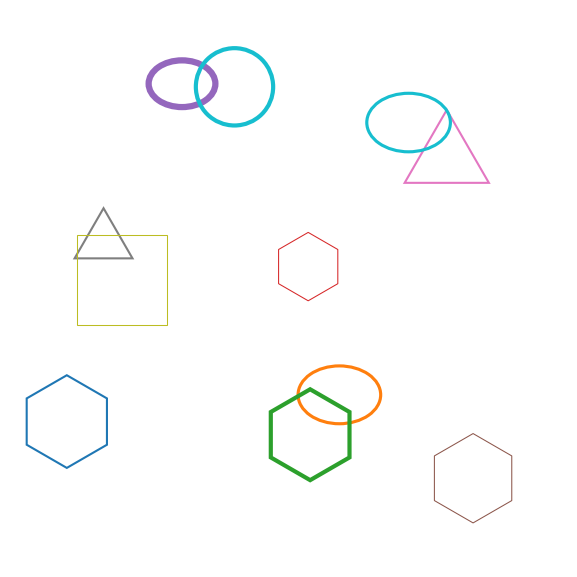[{"shape": "hexagon", "thickness": 1, "radius": 0.4, "center": [0.116, 0.269]}, {"shape": "oval", "thickness": 1.5, "radius": 0.36, "center": [0.588, 0.315]}, {"shape": "hexagon", "thickness": 2, "radius": 0.39, "center": [0.537, 0.246]}, {"shape": "hexagon", "thickness": 0.5, "radius": 0.3, "center": [0.534, 0.537]}, {"shape": "oval", "thickness": 3, "radius": 0.29, "center": [0.315, 0.854]}, {"shape": "hexagon", "thickness": 0.5, "radius": 0.39, "center": [0.819, 0.171]}, {"shape": "triangle", "thickness": 1, "radius": 0.42, "center": [0.774, 0.725]}, {"shape": "triangle", "thickness": 1, "radius": 0.29, "center": [0.179, 0.581]}, {"shape": "square", "thickness": 0.5, "radius": 0.39, "center": [0.212, 0.514]}, {"shape": "oval", "thickness": 1.5, "radius": 0.36, "center": [0.708, 0.787]}, {"shape": "circle", "thickness": 2, "radius": 0.33, "center": [0.406, 0.849]}]